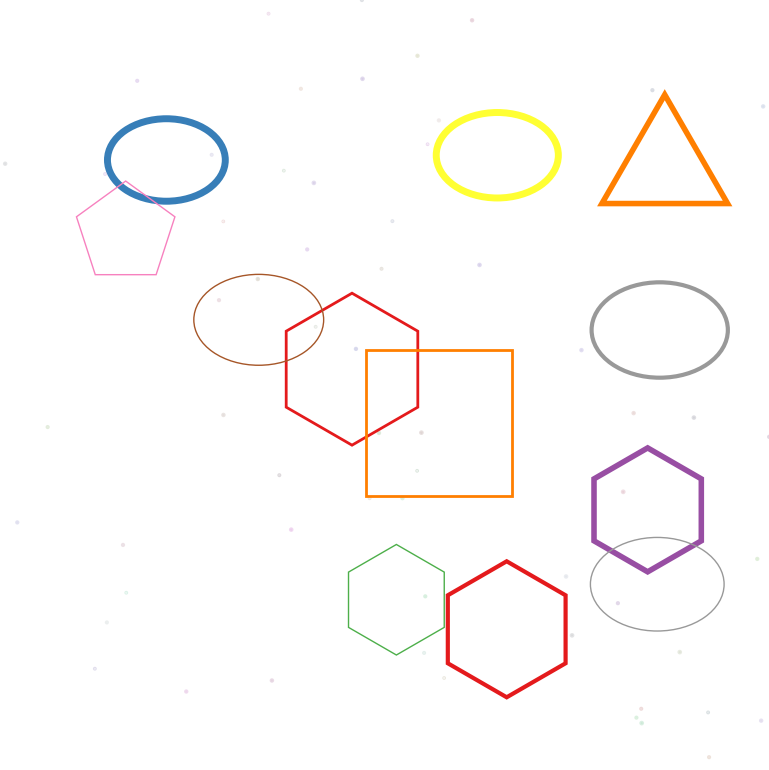[{"shape": "hexagon", "thickness": 1.5, "radius": 0.44, "center": [0.658, 0.183]}, {"shape": "hexagon", "thickness": 1, "radius": 0.49, "center": [0.457, 0.521]}, {"shape": "oval", "thickness": 2.5, "radius": 0.38, "center": [0.216, 0.792]}, {"shape": "hexagon", "thickness": 0.5, "radius": 0.36, "center": [0.515, 0.221]}, {"shape": "hexagon", "thickness": 2, "radius": 0.4, "center": [0.841, 0.338]}, {"shape": "triangle", "thickness": 2, "radius": 0.47, "center": [0.863, 0.783]}, {"shape": "square", "thickness": 1, "radius": 0.47, "center": [0.571, 0.45]}, {"shape": "oval", "thickness": 2.5, "radius": 0.4, "center": [0.646, 0.798]}, {"shape": "oval", "thickness": 0.5, "radius": 0.42, "center": [0.336, 0.585]}, {"shape": "pentagon", "thickness": 0.5, "radius": 0.34, "center": [0.163, 0.698]}, {"shape": "oval", "thickness": 1.5, "radius": 0.44, "center": [0.857, 0.571]}, {"shape": "oval", "thickness": 0.5, "radius": 0.43, "center": [0.854, 0.241]}]